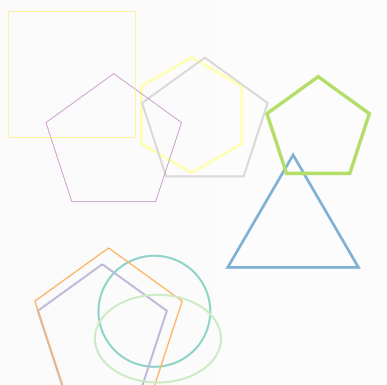[{"shape": "circle", "thickness": 1.5, "radius": 0.72, "center": [0.398, 0.191]}, {"shape": "hexagon", "thickness": 2, "radius": 0.75, "center": [0.494, 0.701]}, {"shape": "pentagon", "thickness": 1.5, "radius": 0.88, "center": [0.264, 0.139]}, {"shape": "triangle", "thickness": 2, "radius": 0.97, "center": [0.756, 0.403]}, {"shape": "pentagon", "thickness": 1, "radius": 1.0, "center": [0.28, 0.156]}, {"shape": "pentagon", "thickness": 2.5, "radius": 0.69, "center": [0.821, 0.662]}, {"shape": "pentagon", "thickness": 1.5, "radius": 0.85, "center": [0.529, 0.68]}, {"shape": "pentagon", "thickness": 0.5, "radius": 0.92, "center": [0.293, 0.625]}, {"shape": "oval", "thickness": 1.5, "radius": 0.81, "center": [0.408, 0.12]}, {"shape": "square", "thickness": 0.5, "radius": 0.82, "center": [0.184, 0.807]}]